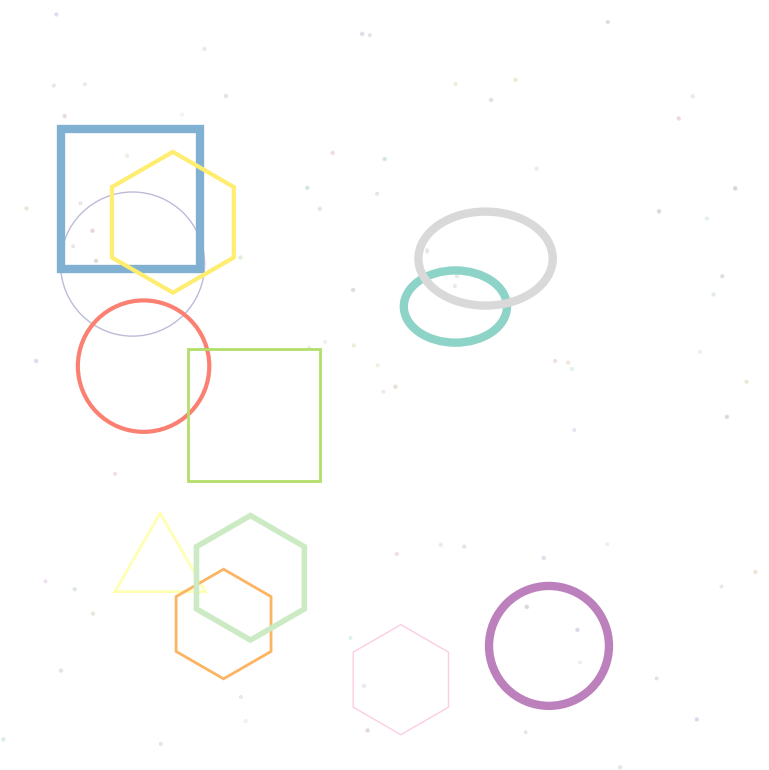[{"shape": "oval", "thickness": 3, "radius": 0.33, "center": [0.591, 0.602]}, {"shape": "triangle", "thickness": 1, "radius": 0.34, "center": [0.208, 0.266]}, {"shape": "circle", "thickness": 0.5, "radius": 0.47, "center": [0.172, 0.657]}, {"shape": "circle", "thickness": 1.5, "radius": 0.43, "center": [0.186, 0.525]}, {"shape": "square", "thickness": 3, "radius": 0.45, "center": [0.17, 0.742]}, {"shape": "hexagon", "thickness": 1, "radius": 0.36, "center": [0.29, 0.19]}, {"shape": "square", "thickness": 1, "radius": 0.43, "center": [0.33, 0.461]}, {"shape": "hexagon", "thickness": 0.5, "radius": 0.36, "center": [0.521, 0.117]}, {"shape": "oval", "thickness": 3, "radius": 0.44, "center": [0.631, 0.664]}, {"shape": "circle", "thickness": 3, "radius": 0.39, "center": [0.713, 0.161]}, {"shape": "hexagon", "thickness": 2, "radius": 0.4, "center": [0.325, 0.25]}, {"shape": "hexagon", "thickness": 1.5, "radius": 0.46, "center": [0.225, 0.711]}]